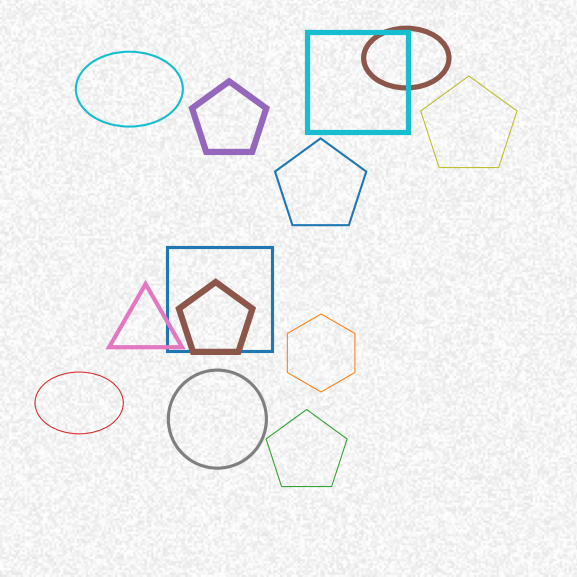[{"shape": "pentagon", "thickness": 1, "radius": 0.42, "center": [0.555, 0.676]}, {"shape": "square", "thickness": 1.5, "radius": 0.45, "center": [0.38, 0.482]}, {"shape": "hexagon", "thickness": 0.5, "radius": 0.34, "center": [0.556, 0.388]}, {"shape": "pentagon", "thickness": 0.5, "radius": 0.37, "center": [0.531, 0.216]}, {"shape": "oval", "thickness": 0.5, "radius": 0.38, "center": [0.137, 0.301]}, {"shape": "pentagon", "thickness": 3, "radius": 0.34, "center": [0.397, 0.791]}, {"shape": "oval", "thickness": 2.5, "radius": 0.37, "center": [0.704, 0.899]}, {"shape": "pentagon", "thickness": 3, "radius": 0.33, "center": [0.374, 0.444]}, {"shape": "triangle", "thickness": 2, "radius": 0.36, "center": [0.252, 0.434]}, {"shape": "circle", "thickness": 1.5, "radius": 0.42, "center": [0.376, 0.273]}, {"shape": "pentagon", "thickness": 0.5, "radius": 0.44, "center": [0.812, 0.78]}, {"shape": "square", "thickness": 2.5, "radius": 0.44, "center": [0.619, 0.857]}, {"shape": "oval", "thickness": 1, "radius": 0.46, "center": [0.224, 0.845]}]